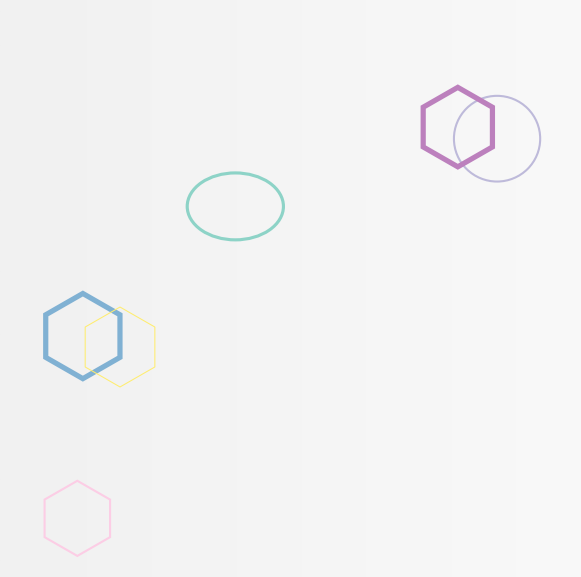[{"shape": "oval", "thickness": 1.5, "radius": 0.41, "center": [0.405, 0.642]}, {"shape": "circle", "thickness": 1, "radius": 0.37, "center": [0.855, 0.759]}, {"shape": "hexagon", "thickness": 2.5, "radius": 0.37, "center": [0.143, 0.417]}, {"shape": "hexagon", "thickness": 1, "radius": 0.33, "center": [0.133, 0.102]}, {"shape": "hexagon", "thickness": 2.5, "radius": 0.34, "center": [0.788, 0.779]}, {"shape": "hexagon", "thickness": 0.5, "radius": 0.35, "center": [0.206, 0.398]}]